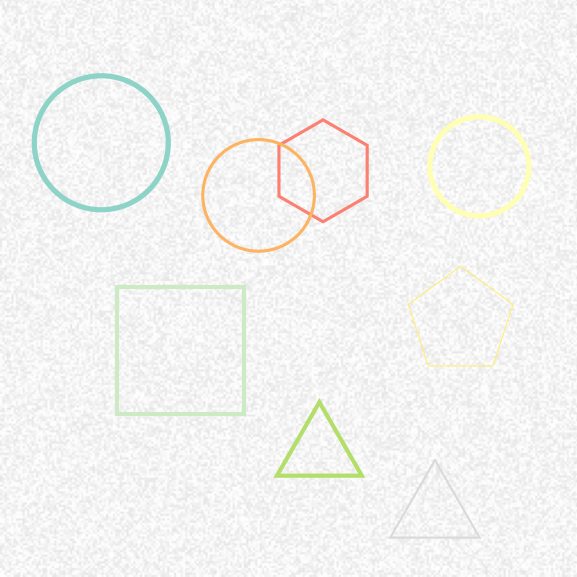[{"shape": "circle", "thickness": 2.5, "radius": 0.58, "center": [0.175, 0.752]}, {"shape": "circle", "thickness": 2.5, "radius": 0.43, "center": [0.83, 0.711]}, {"shape": "hexagon", "thickness": 1.5, "radius": 0.44, "center": [0.559, 0.703]}, {"shape": "circle", "thickness": 1.5, "radius": 0.48, "center": [0.448, 0.661]}, {"shape": "triangle", "thickness": 2, "radius": 0.42, "center": [0.553, 0.218]}, {"shape": "triangle", "thickness": 1, "radius": 0.45, "center": [0.753, 0.113]}, {"shape": "square", "thickness": 2, "radius": 0.55, "center": [0.312, 0.392]}, {"shape": "pentagon", "thickness": 0.5, "radius": 0.48, "center": [0.798, 0.443]}]